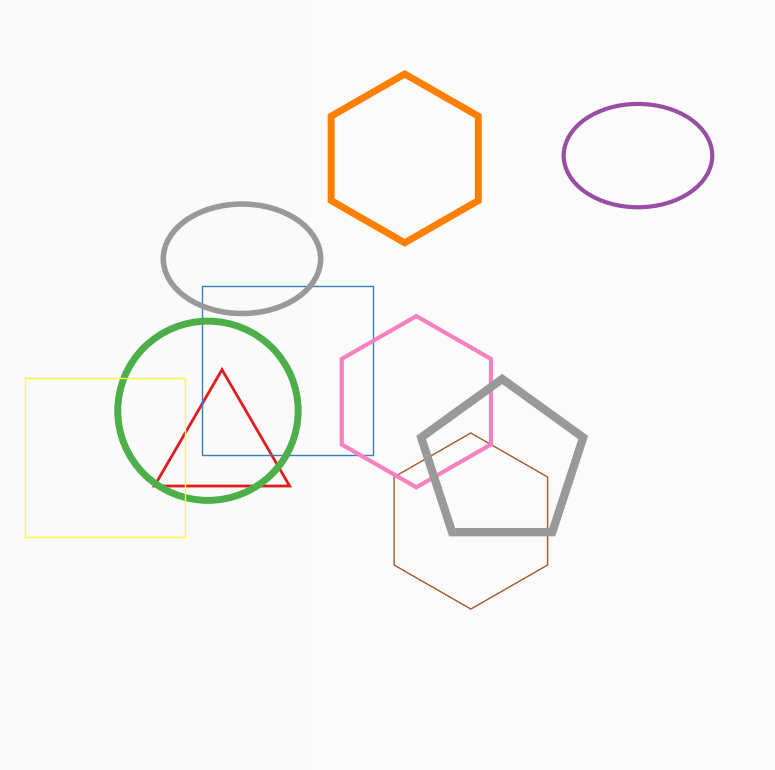[{"shape": "triangle", "thickness": 1, "radius": 0.5, "center": [0.286, 0.419]}, {"shape": "square", "thickness": 0.5, "radius": 0.55, "center": [0.371, 0.519]}, {"shape": "circle", "thickness": 2.5, "radius": 0.58, "center": [0.268, 0.467]}, {"shape": "oval", "thickness": 1.5, "radius": 0.48, "center": [0.823, 0.798]}, {"shape": "hexagon", "thickness": 2.5, "radius": 0.55, "center": [0.522, 0.794]}, {"shape": "square", "thickness": 0.5, "radius": 0.51, "center": [0.136, 0.406]}, {"shape": "hexagon", "thickness": 0.5, "radius": 0.57, "center": [0.608, 0.323]}, {"shape": "hexagon", "thickness": 1.5, "radius": 0.56, "center": [0.537, 0.478]}, {"shape": "oval", "thickness": 2, "radius": 0.51, "center": [0.312, 0.664]}, {"shape": "pentagon", "thickness": 3, "radius": 0.55, "center": [0.648, 0.398]}]